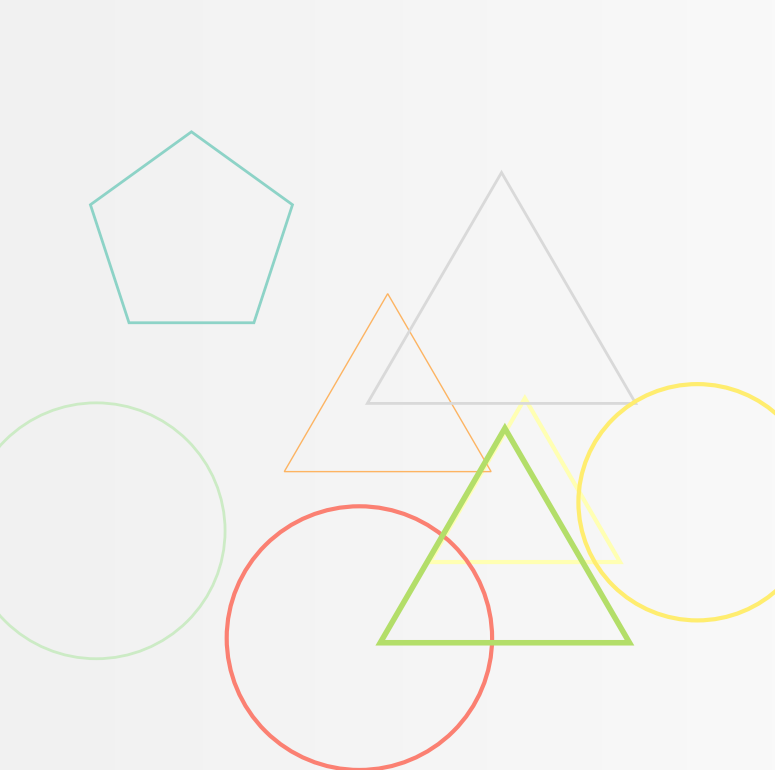[{"shape": "pentagon", "thickness": 1, "radius": 0.69, "center": [0.247, 0.692]}, {"shape": "triangle", "thickness": 1.5, "radius": 0.71, "center": [0.677, 0.341]}, {"shape": "circle", "thickness": 1.5, "radius": 0.86, "center": [0.464, 0.171]}, {"shape": "triangle", "thickness": 0.5, "radius": 0.77, "center": [0.5, 0.465]}, {"shape": "triangle", "thickness": 2, "radius": 0.93, "center": [0.651, 0.258]}, {"shape": "triangle", "thickness": 1, "radius": 1.0, "center": [0.647, 0.576]}, {"shape": "circle", "thickness": 1, "radius": 0.83, "center": [0.124, 0.311]}, {"shape": "circle", "thickness": 1.5, "radius": 0.77, "center": [0.9, 0.348]}]